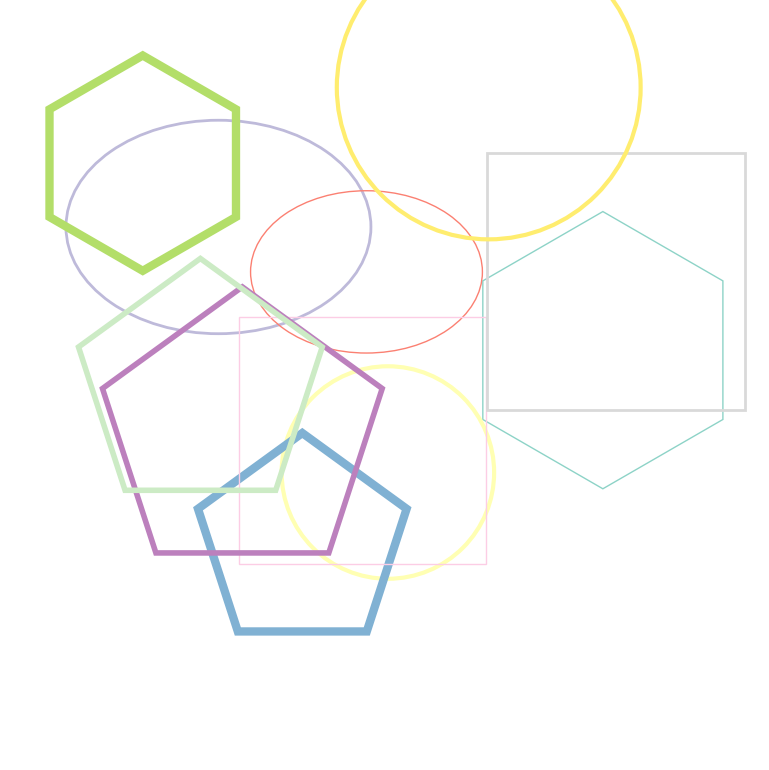[{"shape": "hexagon", "thickness": 0.5, "radius": 0.9, "center": [0.783, 0.545]}, {"shape": "circle", "thickness": 1.5, "radius": 0.69, "center": [0.504, 0.386]}, {"shape": "oval", "thickness": 1, "radius": 0.99, "center": [0.284, 0.705]}, {"shape": "oval", "thickness": 0.5, "radius": 0.75, "center": [0.476, 0.647]}, {"shape": "pentagon", "thickness": 3, "radius": 0.71, "center": [0.393, 0.295]}, {"shape": "hexagon", "thickness": 3, "radius": 0.7, "center": [0.185, 0.788]}, {"shape": "square", "thickness": 0.5, "radius": 0.8, "center": [0.471, 0.428]}, {"shape": "square", "thickness": 1, "radius": 0.84, "center": [0.8, 0.634]}, {"shape": "pentagon", "thickness": 2, "radius": 0.95, "center": [0.315, 0.436]}, {"shape": "pentagon", "thickness": 2, "radius": 0.83, "center": [0.26, 0.498]}, {"shape": "circle", "thickness": 1.5, "radius": 0.99, "center": [0.635, 0.886]}]